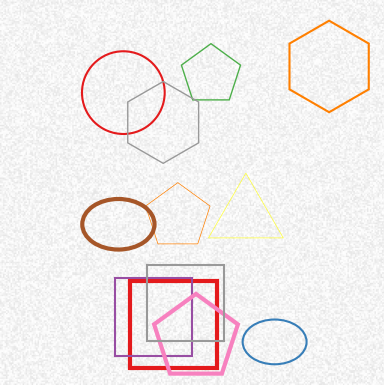[{"shape": "square", "thickness": 3, "radius": 0.57, "center": [0.45, 0.157]}, {"shape": "circle", "thickness": 1.5, "radius": 0.54, "center": [0.32, 0.759]}, {"shape": "oval", "thickness": 1.5, "radius": 0.42, "center": [0.713, 0.112]}, {"shape": "pentagon", "thickness": 1, "radius": 0.4, "center": [0.548, 0.806]}, {"shape": "square", "thickness": 1.5, "radius": 0.5, "center": [0.399, 0.177]}, {"shape": "hexagon", "thickness": 1.5, "radius": 0.59, "center": [0.855, 0.827]}, {"shape": "pentagon", "thickness": 0.5, "radius": 0.44, "center": [0.462, 0.438]}, {"shape": "triangle", "thickness": 0.5, "radius": 0.56, "center": [0.639, 0.438]}, {"shape": "oval", "thickness": 3, "radius": 0.47, "center": [0.308, 0.417]}, {"shape": "pentagon", "thickness": 3, "radius": 0.57, "center": [0.509, 0.122]}, {"shape": "hexagon", "thickness": 1, "radius": 0.53, "center": [0.424, 0.682]}, {"shape": "square", "thickness": 1.5, "radius": 0.5, "center": [0.482, 0.212]}]